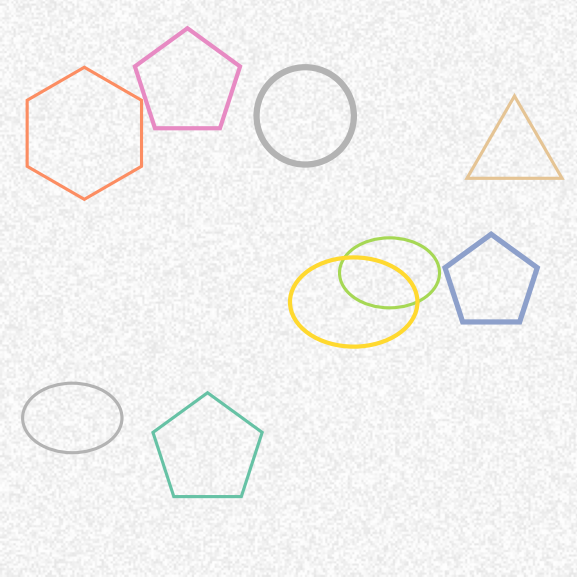[{"shape": "pentagon", "thickness": 1.5, "radius": 0.5, "center": [0.359, 0.22]}, {"shape": "hexagon", "thickness": 1.5, "radius": 0.57, "center": [0.146, 0.768]}, {"shape": "pentagon", "thickness": 2.5, "radius": 0.42, "center": [0.85, 0.51]}, {"shape": "pentagon", "thickness": 2, "radius": 0.48, "center": [0.325, 0.855]}, {"shape": "oval", "thickness": 1.5, "radius": 0.43, "center": [0.674, 0.527]}, {"shape": "oval", "thickness": 2, "radius": 0.55, "center": [0.612, 0.476]}, {"shape": "triangle", "thickness": 1.5, "radius": 0.47, "center": [0.891, 0.738]}, {"shape": "oval", "thickness": 1.5, "radius": 0.43, "center": [0.125, 0.275]}, {"shape": "circle", "thickness": 3, "radius": 0.42, "center": [0.529, 0.798]}]